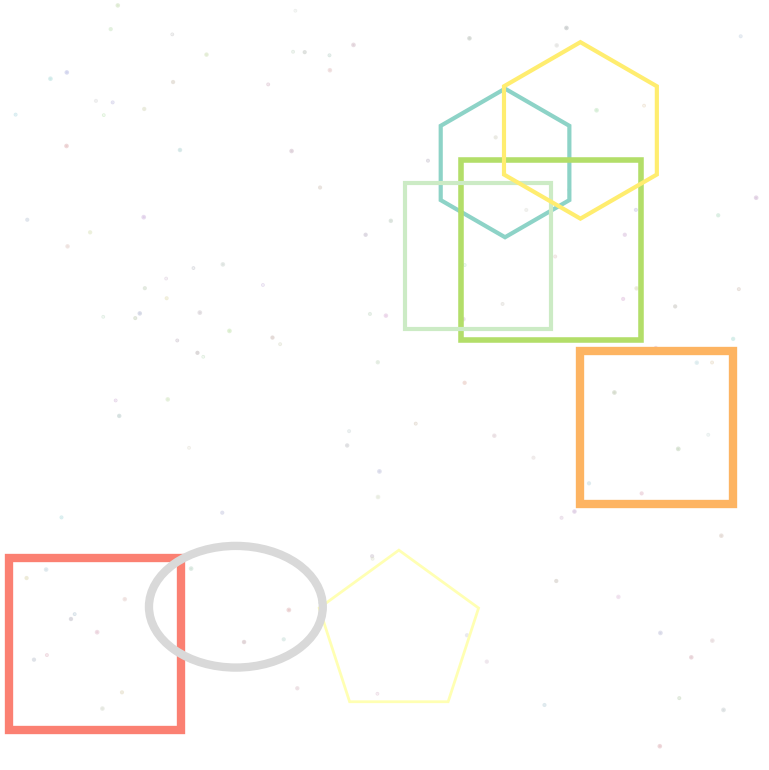[{"shape": "hexagon", "thickness": 1.5, "radius": 0.48, "center": [0.656, 0.788]}, {"shape": "pentagon", "thickness": 1, "radius": 0.54, "center": [0.518, 0.177]}, {"shape": "square", "thickness": 3, "radius": 0.56, "center": [0.124, 0.164]}, {"shape": "square", "thickness": 3, "radius": 0.5, "center": [0.853, 0.445]}, {"shape": "square", "thickness": 2, "radius": 0.58, "center": [0.715, 0.675]}, {"shape": "oval", "thickness": 3, "radius": 0.56, "center": [0.306, 0.212]}, {"shape": "square", "thickness": 1.5, "radius": 0.47, "center": [0.621, 0.668]}, {"shape": "hexagon", "thickness": 1.5, "radius": 0.57, "center": [0.754, 0.831]}]